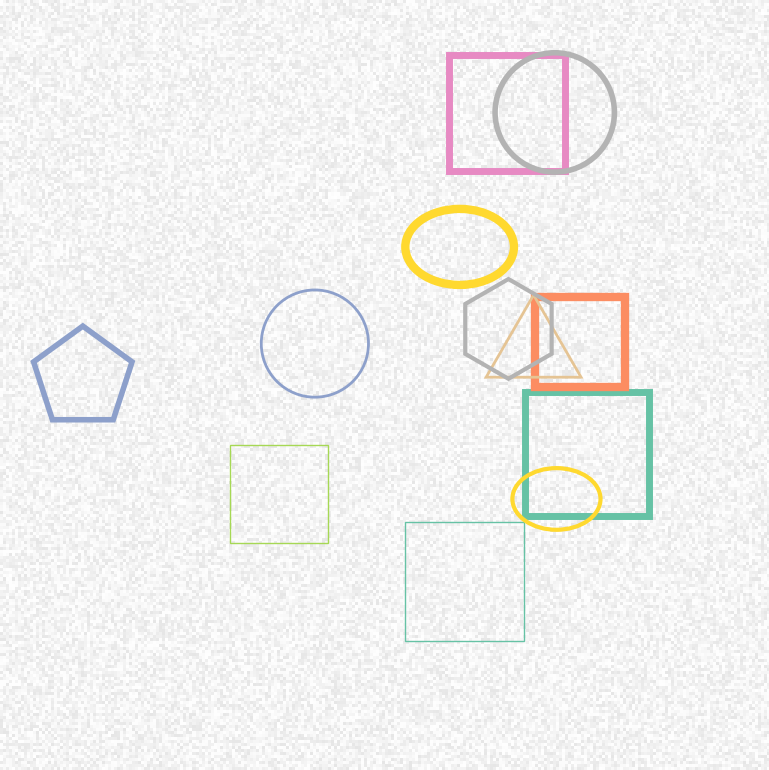[{"shape": "square", "thickness": 0.5, "radius": 0.39, "center": [0.603, 0.245]}, {"shape": "square", "thickness": 2.5, "radius": 0.4, "center": [0.763, 0.411]}, {"shape": "square", "thickness": 3, "radius": 0.29, "center": [0.753, 0.556]}, {"shape": "pentagon", "thickness": 2, "radius": 0.34, "center": [0.108, 0.509]}, {"shape": "circle", "thickness": 1, "radius": 0.35, "center": [0.409, 0.554]}, {"shape": "square", "thickness": 2.5, "radius": 0.38, "center": [0.659, 0.853]}, {"shape": "square", "thickness": 0.5, "radius": 0.32, "center": [0.362, 0.358]}, {"shape": "oval", "thickness": 1.5, "radius": 0.29, "center": [0.723, 0.352]}, {"shape": "oval", "thickness": 3, "radius": 0.35, "center": [0.597, 0.679]}, {"shape": "triangle", "thickness": 1, "radius": 0.36, "center": [0.693, 0.546]}, {"shape": "hexagon", "thickness": 1.5, "radius": 0.32, "center": [0.66, 0.573]}, {"shape": "circle", "thickness": 2, "radius": 0.39, "center": [0.72, 0.854]}]